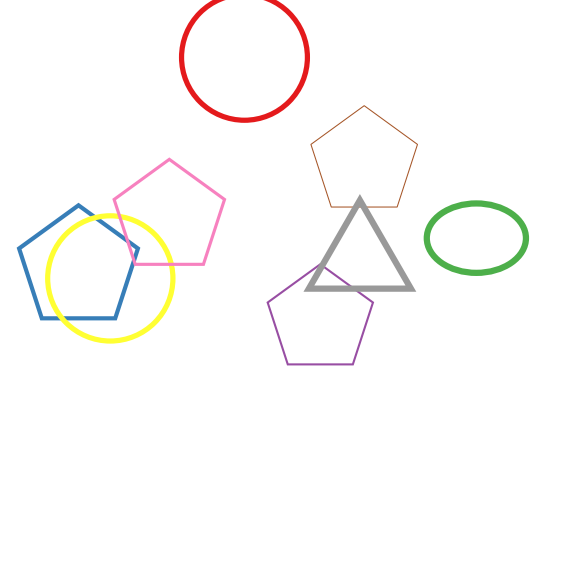[{"shape": "circle", "thickness": 2.5, "radius": 0.54, "center": [0.423, 0.9]}, {"shape": "pentagon", "thickness": 2, "radius": 0.54, "center": [0.136, 0.535]}, {"shape": "oval", "thickness": 3, "radius": 0.43, "center": [0.825, 0.587]}, {"shape": "pentagon", "thickness": 1, "radius": 0.48, "center": [0.555, 0.446]}, {"shape": "circle", "thickness": 2.5, "radius": 0.54, "center": [0.191, 0.517]}, {"shape": "pentagon", "thickness": 0.5, "radius": 0.49, "center": [0.631, 0.719]}, {"shape": "pentagon", "thickness": 1.5, "radius": 0.5, "center": [0.293, 0.623]}, {"shape": "triangle", "thickness": 3, "radius": 0.51, "center": [0.623, 0.55]}]